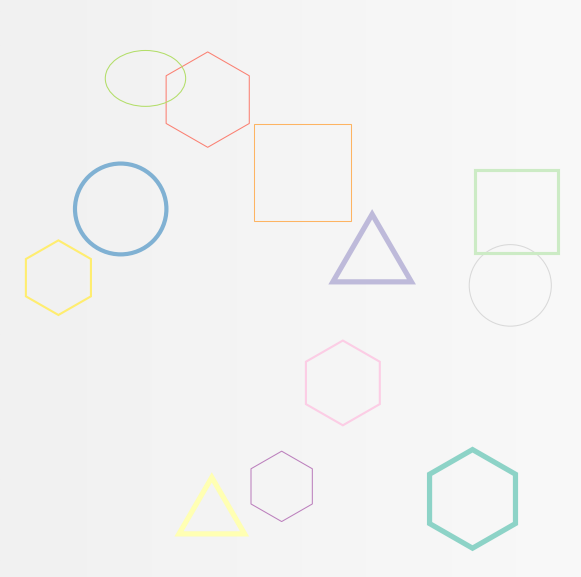[{"shape": "hexagon", "thickness": 2.5, "radius": 0.43, "center": [0.813, 0.135]}, {"shape": "triangle", "thickness": 2.5, "radius": 0.33, "center": [0.364, 0.107]}, {"shape": "triangle", "thickness": 2.5, "radius": 0.39, "center": [0.64, 0.55]}, {"shape": "hexagon", "thickness": 0.5, "radius": 0.41, "center": [0.357, 0.827]}, {"shape": "circle", "thickness": 2, "radius": 0.39, "center": [0.208, 0.637]}, {"shape": "square", "thickness": 0.5, "radius": 0.42, "center": [0.52, 0.7]}, {"shape": "oval", "thickness": 0.5, "radius": 0.35, "center": [0.25, 0.863]}, {"shape": "hexagon", "thickness": 1, "radius": 0.37, "center": [0.59, 0.336]}, {"shape": "circle", "thickness": 0.5, "radius": 0.35, "center": [0.878, 0.505]}, {"shape": "hexagon", "thickness": 0.5, "radius": 0.3, "center": [0.485, 0.157]}, {"shape": "square", "thickness": 1.5, "radius": 0.36, "center": [0.888, 0.633]}, {"shape": "hexagon", "thickness": 1, "radius": 0.32, "center": [0.1, 0.518]}]